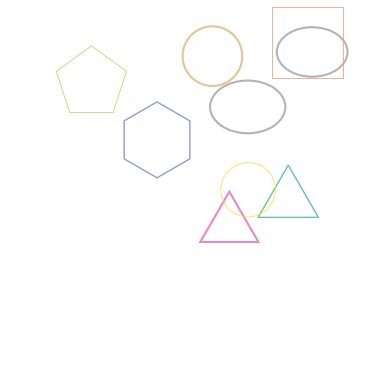[{"shape": "triangle", "thickness": 1, "radius": 0.45, "center": [0.749, 0.481]}, {"shape": "square", "thickness": 0.5, "radius": 0.46, "center": [0.798, 0.89]}, {"shape": "hexagon", "thickness": 1, "radius": 0.49, "center": [0.408, 0.637]}, {"shape": "triangle", "thickness": 1.5, "radius": 0.44, "center": [0.596, 0.415]}, {"shape": "pentagon", "thickness": 0.5, "radius": 0.48, "center": [0.237, 0.785]}, {"shape": "circle", "thickness": 0.5, "radius": 0.35, "center": [0.645, 0.507]}, {"shape": "circle", "thickness": 1.5, "radius": 0.39, "center": [0.552, 0.854]}, {"shape": "oval", "thickness": 1.5, "radius": 0.49, "center": [0.643, 0.722]}, {"shape": "oval", "thickness": 1.5, "radius": 0.46, "center": [0.811, 0.865]}]